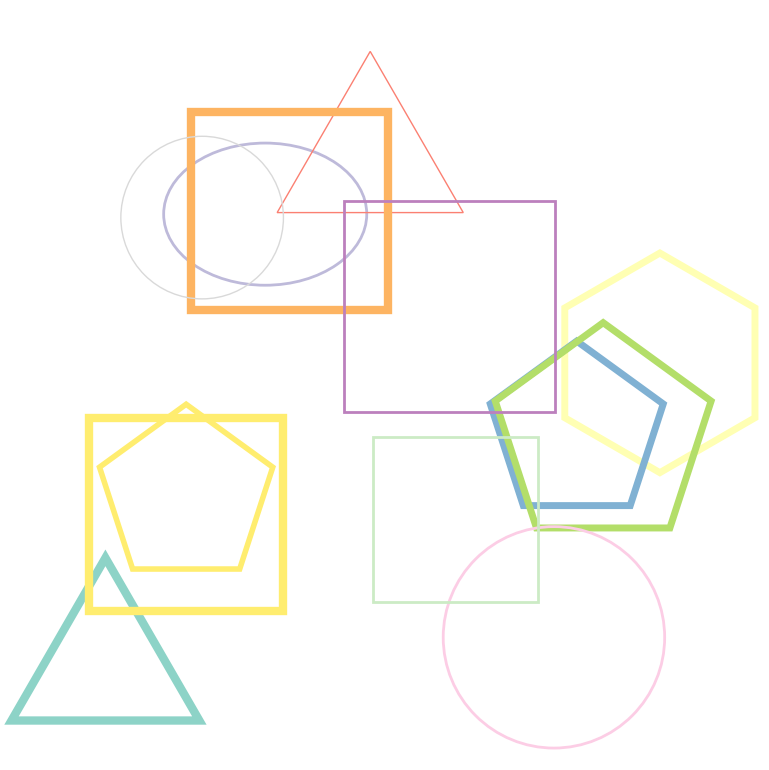[{"shape": "triangle", "thickness": 3, "radius": 0.7, "center": [0.137, 0.135]}, {"shape": "hexagon", "thickness": 2.5, "radius": 0.71, "center": [0.857, 0.529]}, {"shape": "oval", "thickness": 1, "radius": 0.66, "center": [0.344, 0.722]}, {"shape": "triangle", "thickness": 0.5, "radius": 0.7, "center": [0.481, 0.794]}, {"shape": "pentagon", "thickness": 2.5, "radius": 0.59, "center": [0.749, 0.439]}, {"shape": "square", "thickness": 3, "radius": 0.64, "center": [0.376, 0.726]}, {"shape": "pentagon", "thickness": 2.5, "radius": 0.74, "center": [0.783, 0.434]}, {"shape": "circle", "thickness": 1, "radius": 0.72, "center": [0.719, 0.172]}, {"shape": "circle", "thickness": 0.5, "radius": 0.53, "center": [0.263, 0.717]}, {"shape": "square", "thickness": 1, "radius": 0.68, "center": [0.584, 0.602]}, {"shape": "square", "thickness": 1, "radius": 0.54, "center": [0.591, 0.325]}, {"shape": "pentagon", "thickness": 2, "radius": 0.59, "center": [0.242, 0.357]}, {"shape": "square", "thickness": 3, "radius": 0.63, "center": [0.242, 0.332]}]